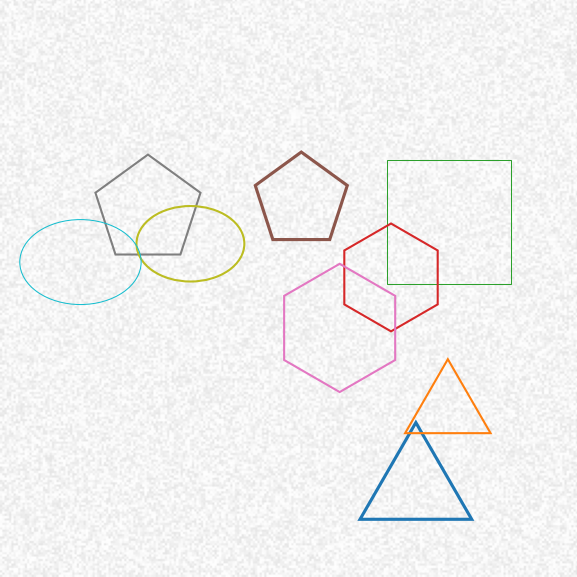[{"shape": "triangle", "thickness": 1.5, "radius": 0.56, "center": [0.72, 0.156]}, {"shape": "triangle", "thickness": 1, "radius": 0.43, "center": [0.776, 0.292]}, {"shape": "square", "thickness": 0.5, "radius": 0.54, "center": [0.777, 0.615]}, {"shape": "hexagon", "thickness": 1, "radius": 0.47, "center": [0.677, 0.519]}, {"shape": "pentagon", "thickness": 1.5, "radius": 0.42, "center": [0.522, 0.652]}, {"shape": "hexagon", "thickness": 1, "radius": 0.56, "center": [0.588, 0.431]}, {"shape": "pentagon", "thickness": 1, "radius": 0.48, "center": [0.256, 0.636]}, {"shape": "oval", "thickness": 1, "radius": 0.47, "center": [0.33, 0.577]}, {"shape": "oval", "thickness": 0.5, "radius": 0.53, "center": [0.139, 0.545]}]